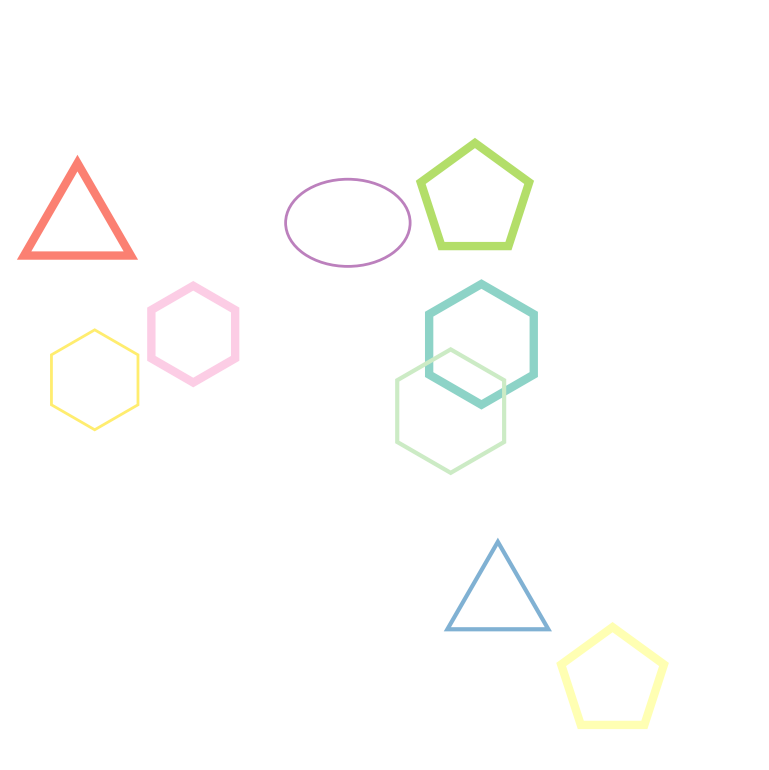[{"shape": "hexagon", "thickness": 3, "radius": 0.39, "center": [0.625, 0.553]}, {"shape": "pentagon", "thickness": 3, "radius": 0.35, "center": [0.796, 0.115]}, {"shape": "triangle", "thickness": 3, "radius": 0.4, "center": [0.101, 0.708]}, {"shape": "triangle", "thickness": 1.5, "radius": 0.38, "center": [0.647, 0.221]}, {"shape": "pentagon", "thickness": 3, "radius": 0.37, "center": [0.617, 0.74]}, {"shape": "hexagon", "thickness": 3, "radius": 0.31, "center": [0.251, 0.566]}, {"shape": "oval", "thickness": 1, "radius": 0.4, "center": [0.452, 0.711]}, {"shape": "hexagon", "thickness": 1.5, "radius": 0.4, "center": [0.585, 0.466]}, {"shape": "hexagon", "thickness": 1, "radius": 0.32, "center": [0.123, 0.507]}]